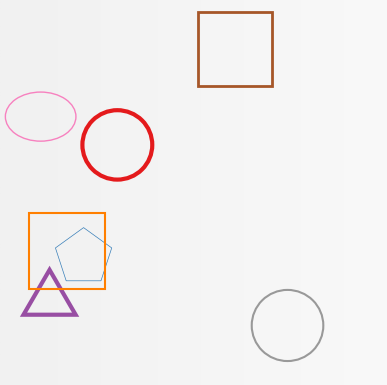[{"shape": "circle", "thickness": 3, "radius": 0.45, "center": [0.303, 0.624]}, {"shape": "pentagon", "thickness": 0.5, "radius": 0.38, "center": [0.216, 0.332]}, {"shape": "triangle", "thickness": 3, "radius": 0.39, "center": [0.128, 0.221]}, {"shape": "square", "thickness": 1.5, "radius": 0.49, "center": [0.173, 0.348]}, {"shape": "square", "thickness": 2, "radius": 0.48, "center": [0.607, 0.873]}, {"shape": "oval", "thickness": 1, "radius": 0.46, "center": [0.105, 0.697]}, {"shape": "circle", "thickness": 1.5, "radius": 0.46, "center": [0.742, 0.155]}]